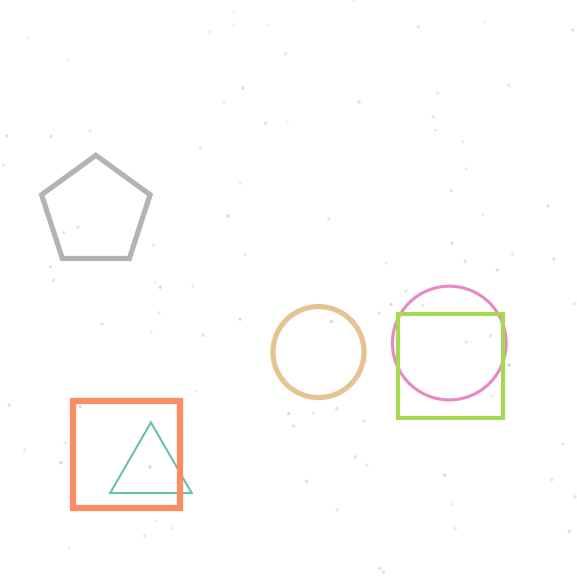[{"shape": "triangle", "thickness": 1, "radius": 0.41, "center": [0.261, 0.186]}, {"shape": "square", "thickness": 3, "radius": 0.46, "center": [0.219, 0.212]}, {"shape": "circle", "thickness": 1.5, "radius": 0.49, "center": [0.778, 0.405]}, {"shape": "square", "thickness": 2, "radius": 0.45, "center": [0.78, 0.365]}, {"shape": "circle", "thickness": 2.5, "radius": 0.39, "center": [0.552, 0.39]}, {"shape": "pentagon", "thickness": 2.5, "radius": 0.49, "center": [0.166, 0.631]}]